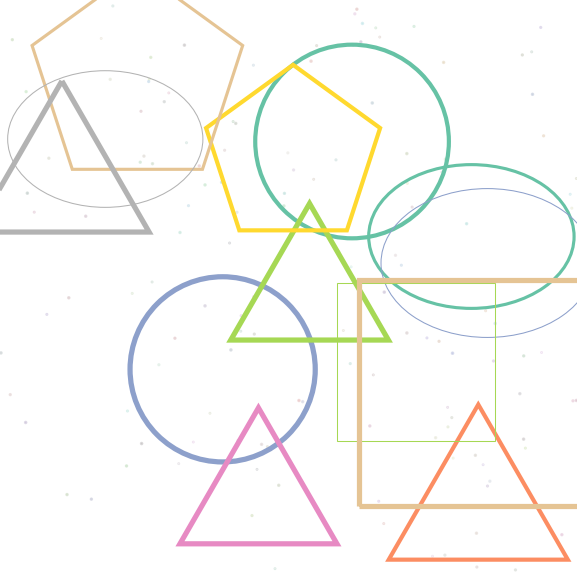[{"shape": "oval", "thickness": 1.5, "radius": 0.89, "center": [0.816, 0.59]}, {"shape": "circle", "thickness": 2, "radius": 0.84, "center": [0.61, 0.754]}, {"shape": "triangle", "thickness": 2, "radius": 0.9, "center": [0.828, 0.12]}, {"shape": "circle", "thickness": 2.5, "radius": 0.8, "center": [0.386, 0.36]}, {"shape": "oval", "thickness": 0.5, "radius": 0.92, "center": [0.844, 0.544]}, {"shape": "triangle", "thickness": 2.5, "radius": 0.78, "center": [0.448, 0.136]}, {"shape": "triangle", "thickness": 2.5, "radius": 0.79, "center": [0.536, 0.489]}, {"shape": "square", "thickness": 0.5, "radius": 0.68, "center": [0.72, 0.372]}, {"shape": "pentagon", "thickness": 2, "radius": 0.79, "center": [0.508, 0.728]}, {"shape": "square", "thickness": 2.5, "radius": 0.98, "center": [0.818, 0.318]}, {"shape": "pentagon", "thickness": 1.5, "radius": 0.96, "center": [0.238, 0.861]}, {"shape": "triangle", "thickness": 2.5, "radius": 0.87, "center": [0.107, 0.685]}, {"shape": "oval", "thickness": 0.5, "radius": 0.85, "center": [0.182, 0.758]}]